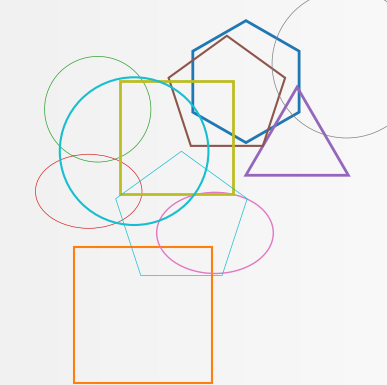[{"shape": "hexagon", "thickness": 2, "radius": 0.79, "center": [0.635, 0.788]}, {"shape": "square", "thickness": 1.5, "radius": 0.89, "center": [0.369, 0.182]}, {"shape": "circle", "thickness": 0.5, "radius": 0.69, "center": [0.252, 0.716]}, {"shape": "oval", "thickness": 0.5, "radius": 0.69, "center": [0.229, 0.503]}, {"shape": "triangle", "thickness": 2, "radius": 0.76, "center": [0.767, 0.621]}, {"shape": "pentagon", "thickness": 1.5, "radius": 0.79, "center": [0.585, 0.749]}, {"shape": "oval", "thickness": 1, "radius": 0.75, "center": [0.555, 0.395]}, {"shape": "circle", "thickness": 0.5, "radius": 0.96, "center": [0.894, 0.834]}, {"shape": "square", "thickness": 2, "radius": 0.73, "center": [0.455, 0.644]}, {"shape": "pentagon", "thickness": 0.5, "radius": 0.89, "center": [0.468, 0.429]}, {"shape": "circle", "thickness": 1.5, "radius": 0.96, "center": [0.346, 0.607]}]